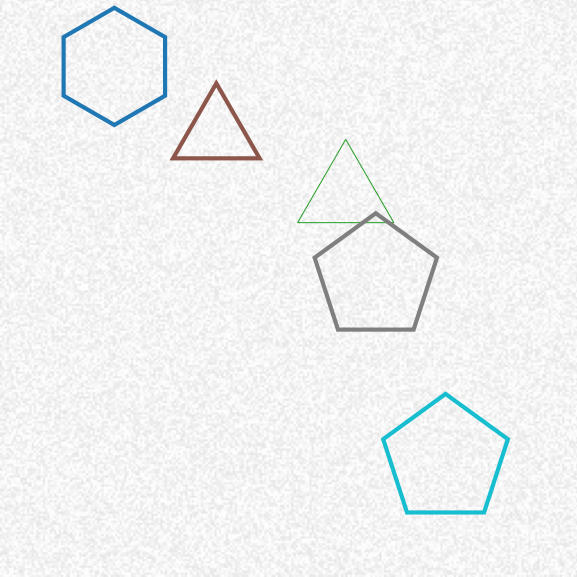[{"shape": "hexagon", "thickness": 2, "radius": 0.51, "center": [0.198, 0.884]}, {"shape": "triangle", "thickness": 0.5, "radius": 0.48, "center": [0.599, 0.662]}, {"shape": "triangle", "thickness": 2, "radius": 0.43, "center": [0.375, 0.768]}, {"shape": "pentagon", "thickness": 2, "radius": 0.56, "center": [0.651, 0.518]}, {"shape": "pentagon", "thickness": 2, "radius": 0.57, "center": [0.772, 0.204]}]